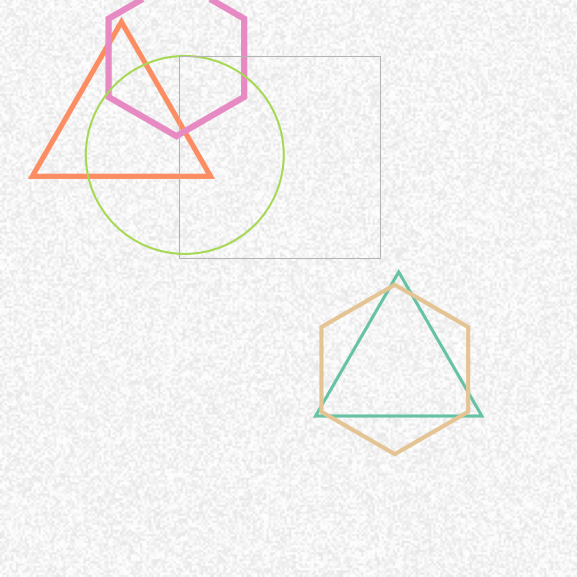[{"shape": "triangle", "thickness": 1.5, "radius": 0.83, "center": [0.69, 0.362]}, {"shape": "triangle", "thickness": 2.5, "radius": 0.89, "center": [0.21, 0.783]}, {"shape": "hexagon", "thickness": 3, "radius": 0.68, "center": [0.305, 0.899]}, {"shape": "circle", "thickness": 1, "radius": 0.86, "center": [0.32, 0.731]}, {"shape": "hexagon", "thickness": 2, "radius": 0.73, "center": [0.684, 0.359]}, {"shape": "square", "thickness": 0.5, "radius": 0.87, "center": [0.484, 0.727]}]